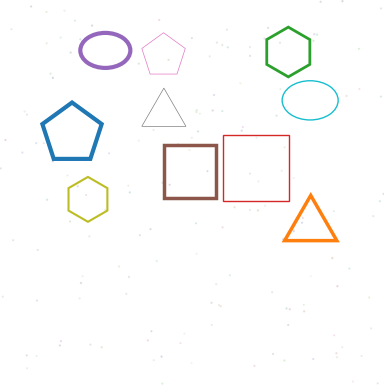[{"shape": "pentagon", "thickness": 3, "radius": 0.4, "center": [0.187, 0.653]}, {"shape": "triangle", "thickness": 2.5, "radius": 0.39, "center": [0.807, 0.414]}, {"shape": "hexagon", "thickness": 2, "radius": 0.32, "center": [0.749, 0.865]}, {"shape": "square", "thickness": 1, "radius": 0.43, "center": [0.665, 0.563]}, {"shape": "oval", "thickness": 3, "radius": 0.32, "center": [0.274, 0.869]}, {"shape": "square", "thickness": 2.5, "radius": 0.34, "center": [0.493, 0.555]}, {"shape": "pentagon", "thickness": 0.5, "radius": 0.3, "center": [0.425, 0.856]}, {"shape": "triangle", "thickness": 0.5, "radius": 0.33, "center": [0.426, 0.705]}, {"shape": "hexagon", "thickness": 1.5, "radius": 0.29, "center": [0.228, 0.482]}, {"shape": "oval", "thickness": 1, "radius": 0.36, "center": [0.806, 0.739]}]